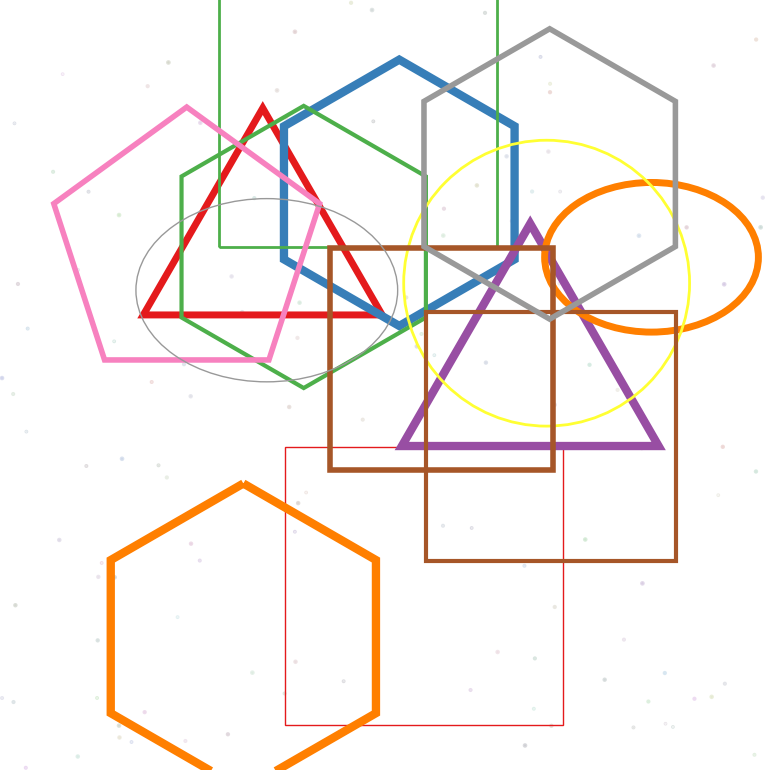[{"shape": "square", "thickness": 0.5, "radius": 0.9, "center": [0.551, 0.239]}, {"shape": "triangle", "thickness": 2.5, "radius": 0.9, "center": [0.341, 0.681]}, {"shape": "hexagon", "thickness": 3, "radius": 0.86, "center": [0.519, 0.75]}, {"shape": "square", "thickness": 1, "radius": 0.9, "center": [0.465, 0.859]}, {"shape": "hexagon", "thickness": 1.5, "radius": 0.92, "center": [0.394, 0.679]}, {"shape": "triangle", "thickness": 3, "radius": 0.96, "center": [0.689, 0.517]}, {"shape": "oval", "thickness": 2.5, "radius": 0.69, "center": [0.846, 0.666]}, {"shape": "hexagon", "thickness": 3, "radius": 0.99, "center": [0.316, 0.173]}, {"shape": "circle", "thickness": 1, "radius": 0.93, "center": [0.71, 0.632]}, {"shape": "square", "thickness": 1.5, "radius": 0.81, "center": [0.715, 0.433]}, {"shape": "square", "thickness": 2, "radius": 0.72, "center": [0.573, 0.534]}, {"shape": "pentagon", "thickness": 2, "radius": 0.91, "center": [0.243, 0.679]}, {"shape": "hexagon", "thickness": 2, "radius": 0.94, "center": [0.714, 0.774]}, {"shape": "oval", "thickness": 0.5, "radius": 0.85, "center": [0.346, 0.623]}]